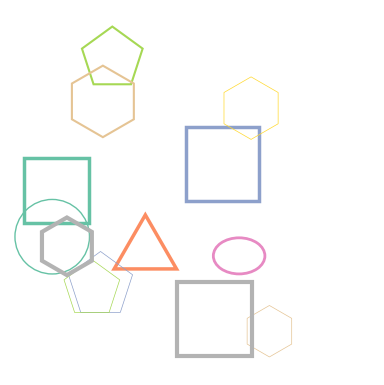[{"shape": "circle", "thickness": 1, "radius": 0.48, "center": [0.136, 0.385]}, {"shape": "square", "thickness": 2.5, "radius": 0.42, "center": [0.147, 0.504]}, {"shape": "triangle", "thickness": 2.5, "radius": 0.47, "center": [0.378, 0.348]}, {"shape": "pentagon", "thickness": 0.5, "radius": 0.44, "center": [0.261, 0.259]}, {"shape": "square", "thickness": 2.5, "radius": 0.48, "center": [0.578, 0.574]}, {"shape": "oval", "thickness": 2, "radius": 0.33, "center": [0.621, 0.335]}, {"shape": "pentagon", "thickness": 0.5, "radius": 0.38, "center": [0.239, 0.25]}, {"shape": "pentagon", "thickness": 1.5, "radius": 0.41, "center": [0.292, 0.848]}, {"shape": "hexagon", "thickness": 0.5, "radius": 0.41, "center": [0.652, 0.719]}, {"shape": "hexagon", "thickness": 0.5, "radius": 0.33, "center": [0.7, 0.14]}, {"shape": "hexagon", "thickness": 1.5, "radius": 0.46, "center": [0.267, 0.737]}, {"shape": "square", "thickness": 3, "radius": 0.48, "center": [0.557, 0.171]}, {"shape": "hexagon", "thickness": 3, "radius": 0.37, "center": [0.174, 0.36]}]